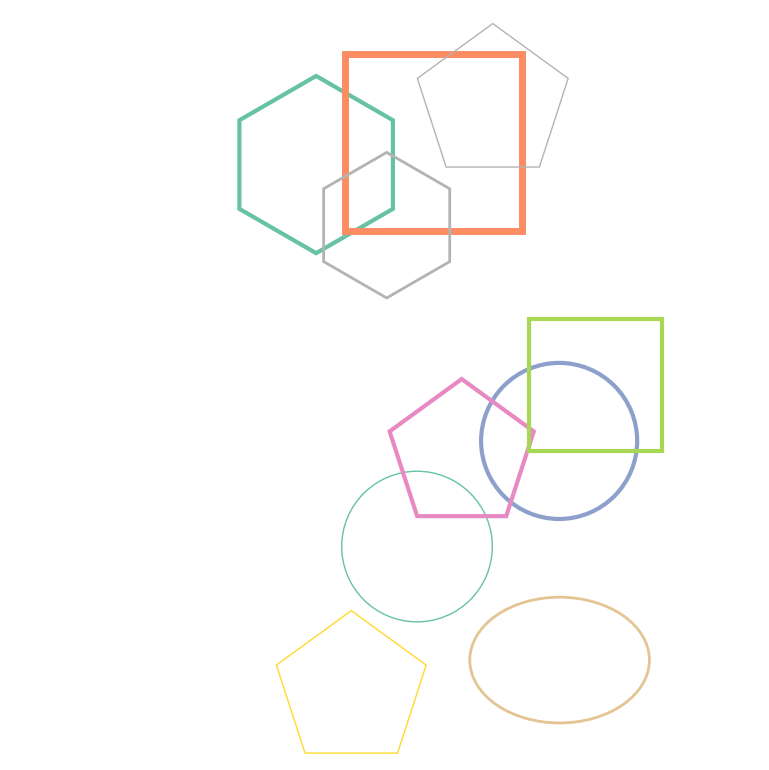[{"shape": "circle", "thickness": 0.5, "radius": 0.49, "center": [0.542, 0.29]}, {"shape": "hexagon", "thickness": 1.5, "radius": 0.58, "center": [0.411, 0.786]}, {"shape": "square", "thickness": 2.5, "radius": 0.58, "center": [0.563, 0.815]}, {"shape": "circle", "thickness": 1.5, "radius": 0.51, "center": [0.726, 0.427]}, {"shape": "pentagon", "thickness": 1.5, "radius": 0.49, "center": [0.6, 0.409]}, {"shape": "square", "thickness": 1.5, "radius": 0.43, "center": [0.773, 0.5]}, {"shape": "pentagon", "thickness": 0.5, "radius": 0.51, "center": [0.456, 0.105]}, {"shape": "oval", "thickness": 1, "radius": 0.58, "center": [0.727, 0.143]}, {"shape": "hexagon", "thickness": 1, "radius": 0.47, "center": [0.502, 0.708]}, {"shape": "pentagon", "thickness": 0.5, "radius": 0.51, "center": [0.64, 0.866]}]